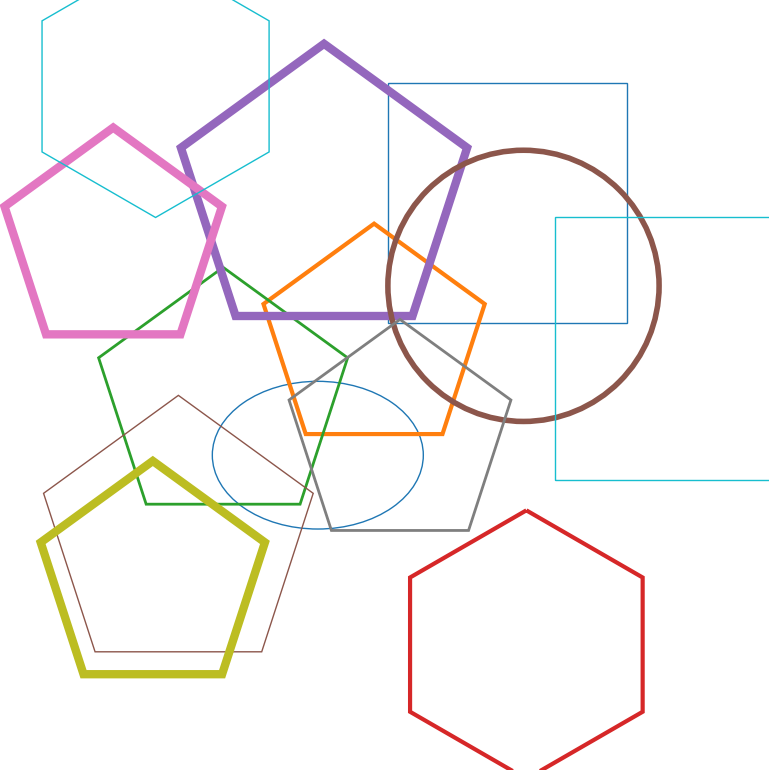[{"shape": "oval", "thickness": 0.5, "radius": 0.69, "center": [0.413, 0.409]}, {"shape": "square", "thickness": 0.5, "radius": 0.78, "center": [0.659, 0.736]}, {"shape": "pentagon", "thickness": 1.5, "radius": 0.76, "center": [0.486, 0.558]}, {"shape": "pentagon", "thickness": 1, "radius": 0.85, "center": [0.29, 0.483]}, {"shape": "hexagon", "thickness": 1.5, "radius": 0.87, "center": [0.684, 0.163]}, {"shape": "pentagon", "thickness": 3, "radius": 0.98, "center": [0.421, 0.748]}, {"shape": "pentagon", "thickness": 0.5, "radius": 0.92, "center": [0.232, 0.302]}, {"shape": "circle", "thickness": 2, "radius": 0.88, "center": [0.68, 0.629]}, {"shape": "pentagon", "thickness": 3, "radius": 0.74, "center": [0.147, 0.686]}, {"shape": "pentagon", "thickness": 1, "radius": 0.76, "center": [0.519, 0.434]}, {"shape": "pentagon", "thickness": 3, "radius": 0.77, "center": [0.198, 0.248]}, {"shape": "hexagon", "thickness": 0.5, "radius": 0.85, "center": [0.202, 0.888]}, {"shape": "square", "thickness": 0.5, "radius": 0.85, "center": [0.892, 0.548]}]